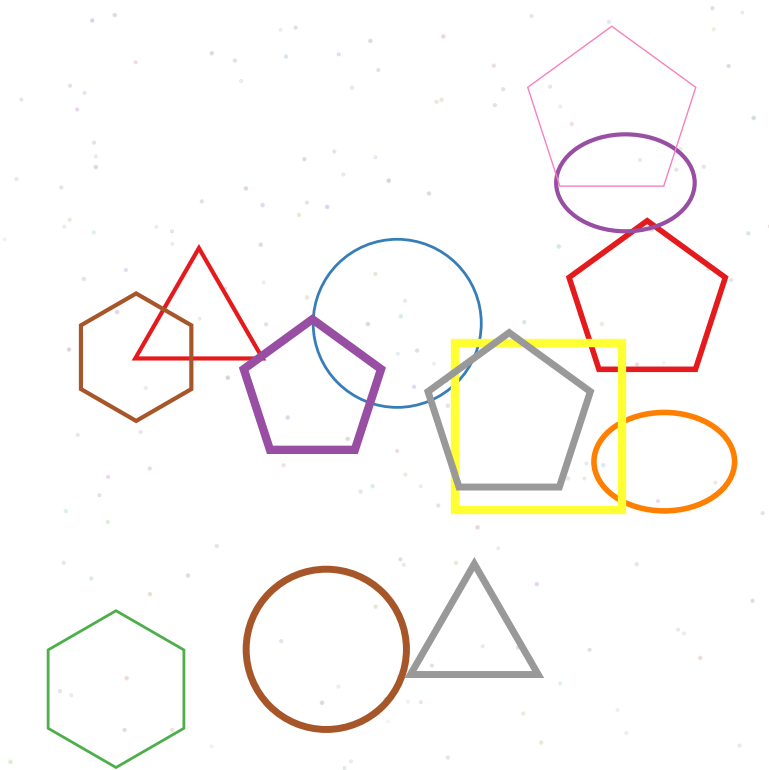[{"shape": "pentagon", "thickness": 2, "radius": 0.53, "center": [0.841, 0.607]}, {"shape": "triangle", "thickness": 1.5, "radius": 0.48, "center": [0.258, 0.582]}, {"shape": "circle", "thickness": 1, "radius": 0.55, "center": [0.516, 0.58]}, {"shape": "hexagon", "thickness": 1, "radius": 0.51, "center": [0.151, 0.105]}, {"shape": "oval", "thickness": 1.5, "radius": 0.45, "center": [0.812, 0.763]}, {"shape": "pentagon", "thickness": 3, "radius": 0.47, "center": [0.406, 0.492]}, {"shape": "oval", "thickness": 2, "radius": 0.46, "center": [0.863, 0.4]}, {"shape": "square", "thickness": 3, "radius": 0.54, "center": [0.699, 0.446]}, {"shape": "circle", "thickness": 2.5, "radius": 0.52, "center": [0.424, 0.157]}, {"shape": "hexagon", "thickness": 1.5, "radius": 0.41, "center": [0.177, 0.536]}, {"shape": "pentagon", "thickness": 0.5, "radius": 0.57, "center": [0.794, 0.851]}, {"shape": "pentagon", "thickness": 2.5, "radius": 0.55, "center": [0.661, 0.457]}, {"shape": "triangle", "thickness": 2.5, "radius": 0.48, "center": [0.616, 0.172]}]